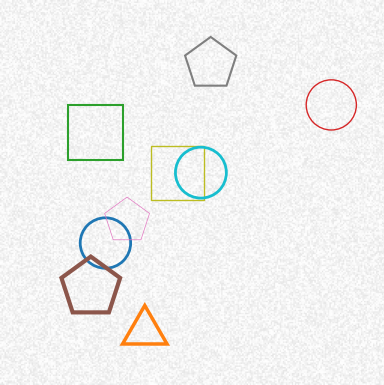[{"shape": "circle", "thickness": 2, "radius": 0.33, "center": [0.274, 0.369]}, {"shape": "triangle", "thickness": 2.5, "radius": 0.33, "center": [0.376, 0.14]}, {"shape": "square", "thickness": 1.5, "radius": 0.36, "center": [0.247, 0.655]}, {"shape": "circle", "thickness": 1, "radius": 0.33, "center": [0.86, 0.727]}, {"shape": "pentagon", "thickness": 3, "radius": 0.4, "center": [0.236, 0.253]}, {"shape": "pentagon", "thickness": 0.5, "radius": 0.31, "center": [0.33, 0.427]}, {"shape": "pentagon", "thickness": 1.5, "radius": 0.35, "center": [0.547, 0.834]}, {"shape": "square", "thickness": 1, "radius": 0.35, "center": [0.461, 0.551]}, {"shape": "circle", "thickness": 2, "radius": 0.33, "center": [0.522, 0.552]}]